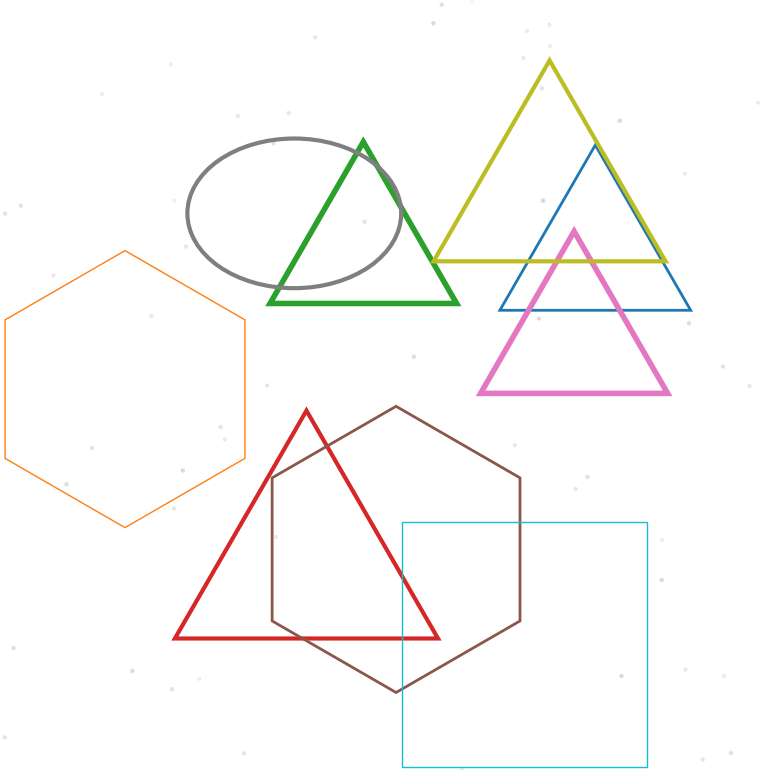[{"shape": "triangle", "thickness": 1, "radius": 0.72, "center": [0.773, 0.669]}, {"shape": "hexagon", "thickness": 0.5, "radius": 0.9, "center": [0.162, 0.495]}, {"shape": "triangle", "thickness": 2, "radius": 0.7, "center": [0.472, 0.676]}, {"shape": "triangle", "thickness": 1.5, "radius": 0.99, "center": [0.398, 0.269]}, {"shape": "hexagon", "thickness": 1, "radius": 0.93, "center": [0.514, 0.286]}, {"shape": "triangle", "thickness": 2, "radius": 0.7, "center": [0.746, 0.559]}, {"shape": "oval", "thickness": 1.5, "radius": 0.69, "center": [0.382, 0.723]}, {"shape": "triangle", "thickness": 1.5, "radius": 0.87, "center": [0.714, 0.748]}, {"shape": "square", "thickness": 0.5, "radius": 0.8, "center": [0.681, 0.163]}]